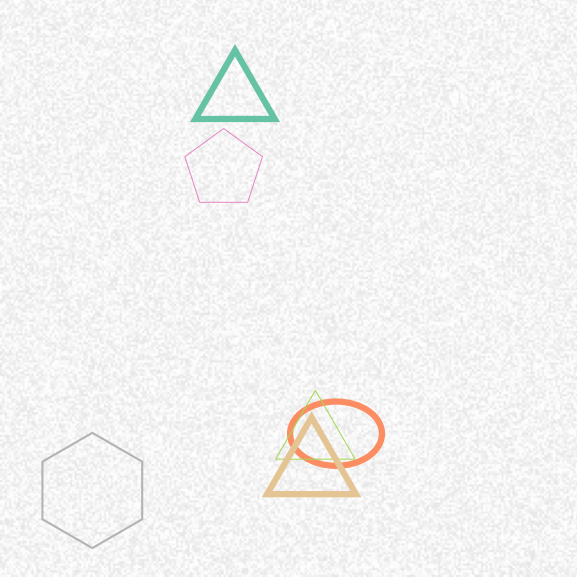[{"shape": "triangle", "thickness": 3, "radius": 0.4, "center": [0.407, 0.833]}, {"shape": "oval", "thickness": 3, "radius": 0.4, "center": [0.582, 0.248]}, {"shape": "pentagon", "thickness": 0.5, "radius": 0.35, "center": [0.387, 0.706]}, {"shape": "triangle", "thickness": 0.5, "radius": 0.4, "center": [0.546, 0.244]}, {"shape": "triangle", "thickness": 3, "radius": 0.44, "center": [0.54, 0.188]}, {"shape": "hexagon", "thickness": 1, "radius": 0.5, "center": [0.16, 0.15]}]